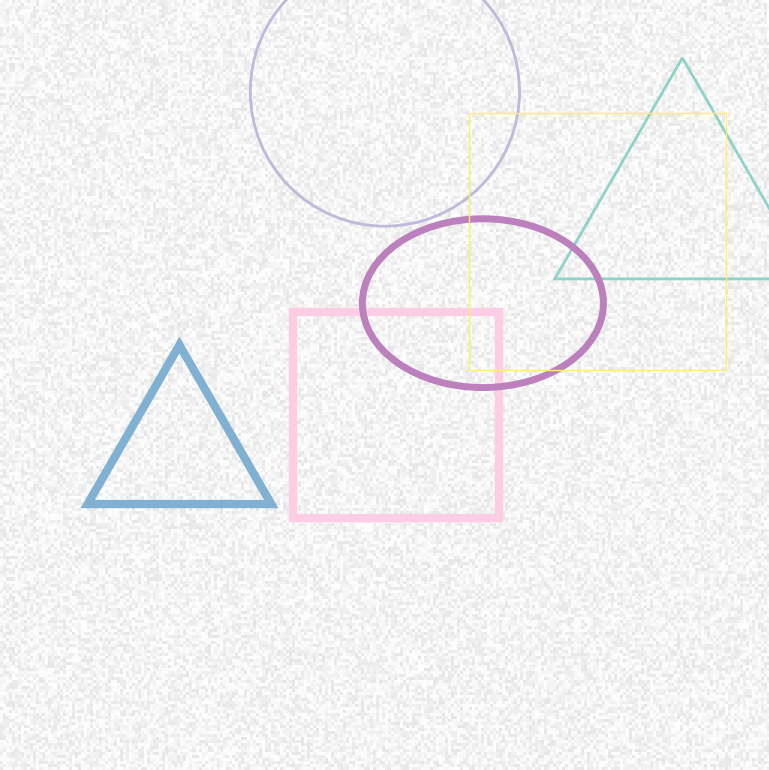[{"shape": "triangle", "thickness": 1, "radius": 0.96, "center": [0.886, 0.733]}, {"shape": "circle", "thickness": 1, "radius": 0.87, "center": [0.5, 0.881]}, {"shape": "triangle", "thickness": 3, "radius": 0.69, "center": [0.233, 0.414]}, {"shape": "square", "thickness": 3, "radius": 0.67, "center": [0.514, 0.461]}, {"shape": "oval", "thickness": 2.5, "radius": 0.78, "center": [0.627, 0.606]}, {"shape": "square", "thickness": 0.5, "radius": 0.83, "center": [0.776, 0.686]}]